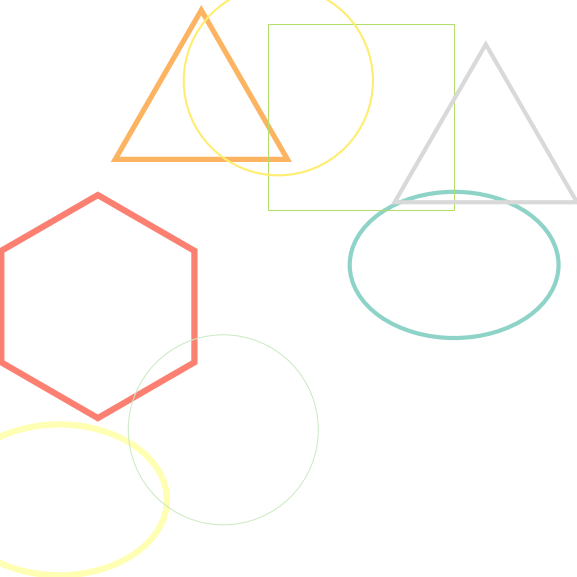[{"shape": "oval", "thickness": 2, "radius": 0.9, "center": [0.786, 0.54]}, {"shape": "oval", "thickness": 3, "radius": 0.93, "center": [0.102, 0.134]}, {"shape": "hexagon", "thickness": 3, "radius": 0.97, "center": [0.169, 0.468]}, {"shape": "triangle", "thickness": 2.5, "radius": 0.86, "center": [0.349, 0.809]}, {"shape": "square", "thickness": 0.5, "radius": 0.81, "center": [0.625, 0.796]}, {"shape": "triangle", "thickness": 2, "radius": 0.91, "center": [0.841, 0.74]}, {"shape": "circle", "thickness": 0.5, "radius": 0.82, "center": [0.387, 0.255]}, {"shape": "circle", "thickness": 1, "radius": 0.82, "center": [0.482, 0.859]}]